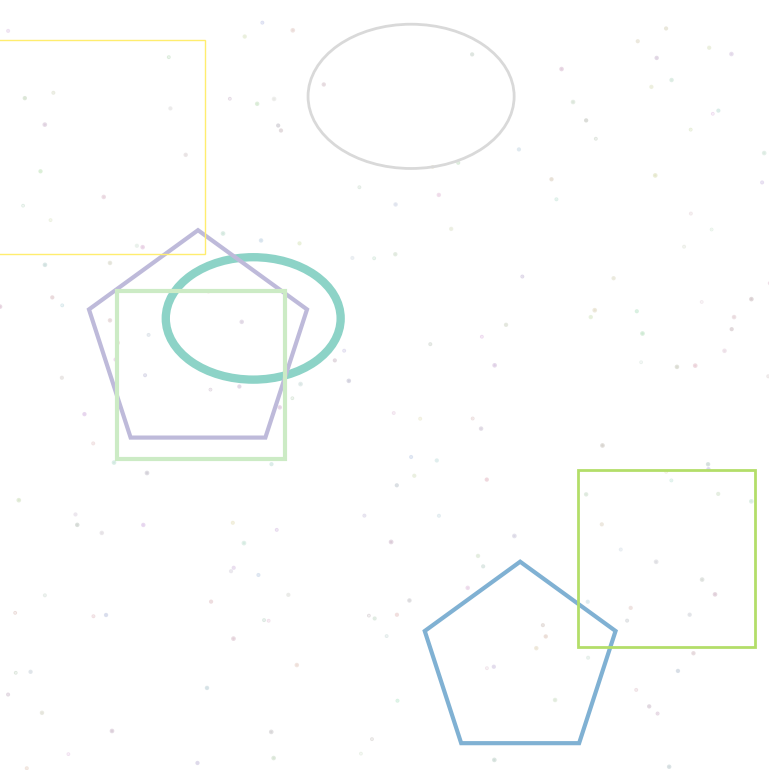[{"shape": "oval", "thickness": 3, "radius": 0.57, "center": [0.329, 0.586]}, {"shape": "pentagon", "thickness": 1.5, "radius": 0.74, "center": [0.257, 0.552]}, {"shape": "pentagon", "thickness": 1.5, "radius": 0.65, "center": [0.676, 0.14]}, {"shape": "square", "thickness": 1, "radius": 0.58, "center": [0.866, 0.275]}, {"shape": "oval", "thickness": 1, "radius": 0.67, "center": [0.534, 0.875]}, {"shape": "square", "thickness": 1.5, "radius": 0.54, "center": [0.261, 0.513]}, {"shape": "square", "thickness": 0.5, "radius": 0.69, "center": [0.128, 0.809]}]